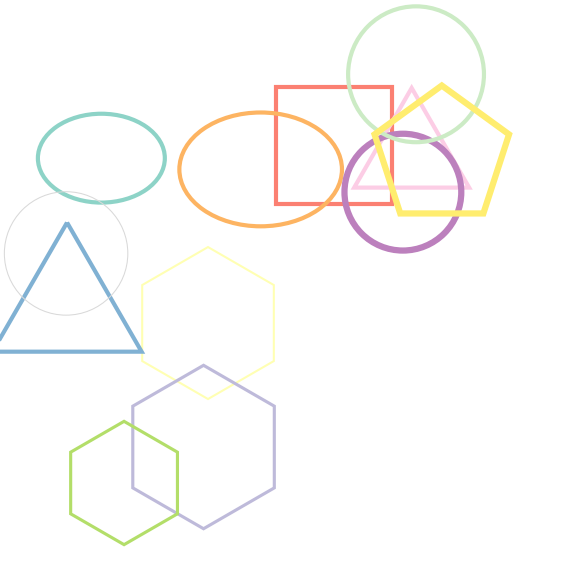[{"shape": "oval", "thickness": 2, "radius": 0.55, "center": [0.176, 0.725]}, {"shape": "hexagon", "thickness": 1, "radius": 0.66, "center": [0.36, 0.44]}, {"shape": "hexagon", "thickness": 1.5, "radius": 0.71, "center": [0.352, 0.225]}, {"shape": "square", "thickness": 2, "radius": 0.5, "center": [0.579, 0.747]}, {"shape": "triangle", "thickness": 2, "radius": 0.75, "center": [0.116, 0.465]}, {"shape": "oval", "thickness": 2, "radius": 0.7, "center": [0.451, 0.706]}, {"shape": "hexagon", "thickness": 1.5, "radius": 0.53, "center": [0.215, 0.163]}, {"shape": "triangle", "thickness": 2, "radius": 0.57, "center": [0.713, 0.732]}, {"shape": "circle", "thickness": 0.5, "radius": 0.53, "center": [0.114, 0.56]}, {"shape": "circle", "thickness": 3, "radius": 0.51, "center": [0.698, 0.666]}, {"shape": "circle", "thickness": 2, "radius": 0.59, "center": [0.72, 0.871]}, {"shape": "pentagon", "thickness": 3, "radius": 0.61, "center": [0.765, 0.729]}]